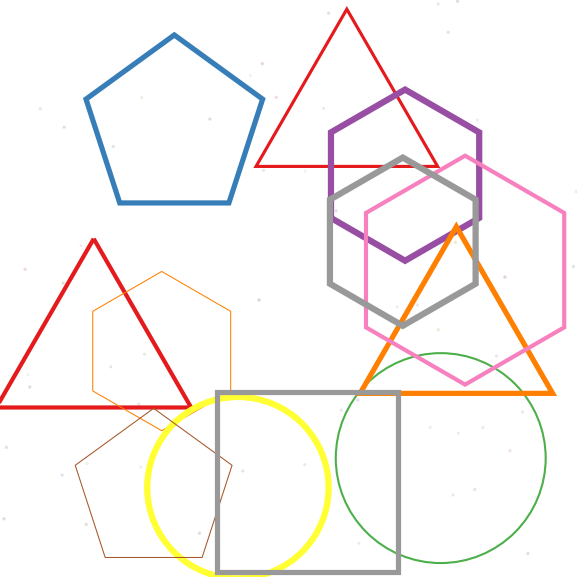[{"shape": "triangle", "thickness": 1.5, "radius": 0.91, "center": [0.601, 0.802]}, {"shape": "triangle", "thickness": 2, "radius": 0.97, "center": [0.162, 0.391]}, {"shape": "pentagon", "thickness": 2.5, "radius": 0.8, "center": [0.302, 0.778]}, {"shape": "circle", "thickness": 1, "radius": 0.91, "center": [0.763, 0.206]}, {"shape": "hexagon", "thickness": 3, "radius": 0.74, "center": [0.701, 0.696]}, {"shape": "triangle", "thickness": 2.5, "radius": 0.96, "center": [0.79, 0.414]}, {"shape": "hexagon", "thickness": 0.5, "radius": 0.69, "center": [0.28, 0.391]}, {"shape": "circle", "thickness": 3, "radius": 0.79, "center": [0.412, 0.155]}, {"shape": "pentagon", "thickness": 0.5, "radius": 0.71, "center": [0.266, 0.149]}, {"shape": "hexagon", "thickness": 2, "radius": 0.99, "center": [0.805, 0.531]}, {"shape": "square", "thickness": 2.5, "radius": 0.78, "center": [0.533, 0.165]}, {"shape": "hexagon", "thickness": 3, "radius": 0.73, "center": [0.697, 0.581]}]